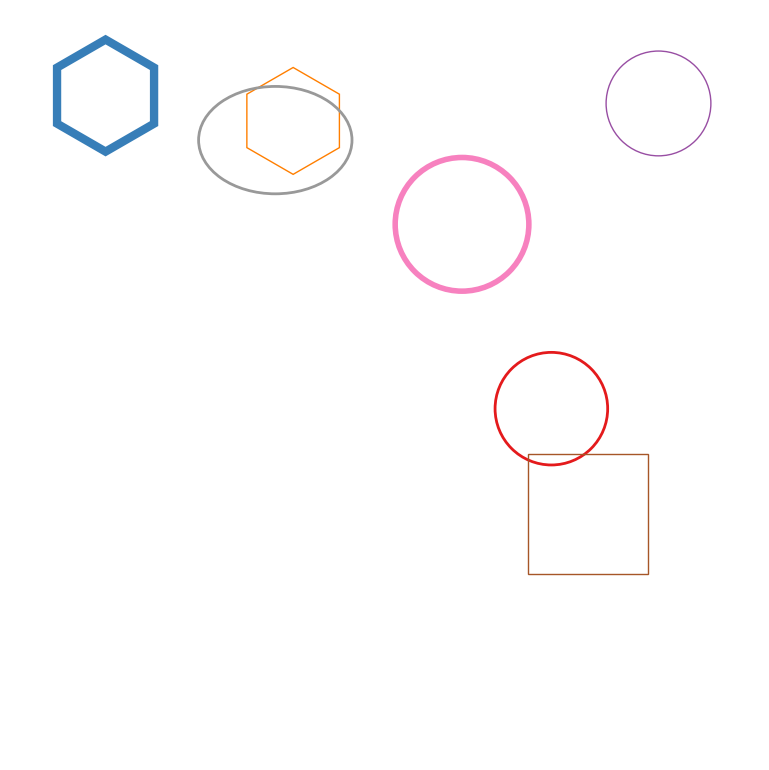[{"shape": "circle", "thickness": 1, "radius": 0.37, "center": [0.716, 0.469]}, {"shape": "hexagon", "thickness": 3, "radius": 0.36, "center": [0.137, 0.876]}, {"shape": "circle", "thickness": 0.5, "radius": 0.34, "center": [0.855, 0.866]}, {"shape": "hexagon", "thickness": 0.5, "radius": 0.35, "center": [0.381, 0.843]}, {"shape": "square", "thickness": 0.5, "radius": 0.39, "center": [0.764, 0.333]}, {"shape": "circle", "thickness": 2, "radius": 0.43, "center": [0.6, 0.709]}, {"shape": "oval", "thickness": 1, "radius": 0.5, "center": [0.358, 0.818]}]